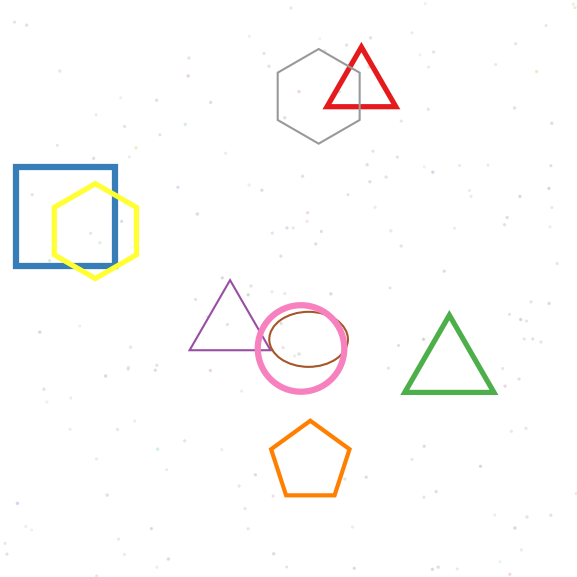[{"shape": "triangle", "thickness": 2.5, "radius": 0.34, "center": [0.626, 0.849]}, {"shape": "square", "thickness": 3, "radius": 0.43, "center": [0.113, 0.624]}, {"shape": "triangle", "thickness": 2.5, "radius": 0.45, "center": [0.778, 0.364]}, {"shape": "triangle", "thickness": 1, "radius": 0.4, "center": [0.398, 0.433]}, {"shape": "pentagon", "thickness": 2, "radius": 0.36, "center": [0.537, 0.199]}, {"shape": "hexagon", "thickness": 2.5, "radius": 0.41, "center": [0.165, 0.599]}, {"shape": "oval", "thickness": 1, "radius": 0.34, "center": [0.534, 0.412]}, {"shape": "circle", "thickness": 3, "radius": 0.37, "center": [0.521, 0.396]}, {"shape": "hexagon", "thickness": 1, "radius": 0.41, "center": [0.552, 0.832]}]